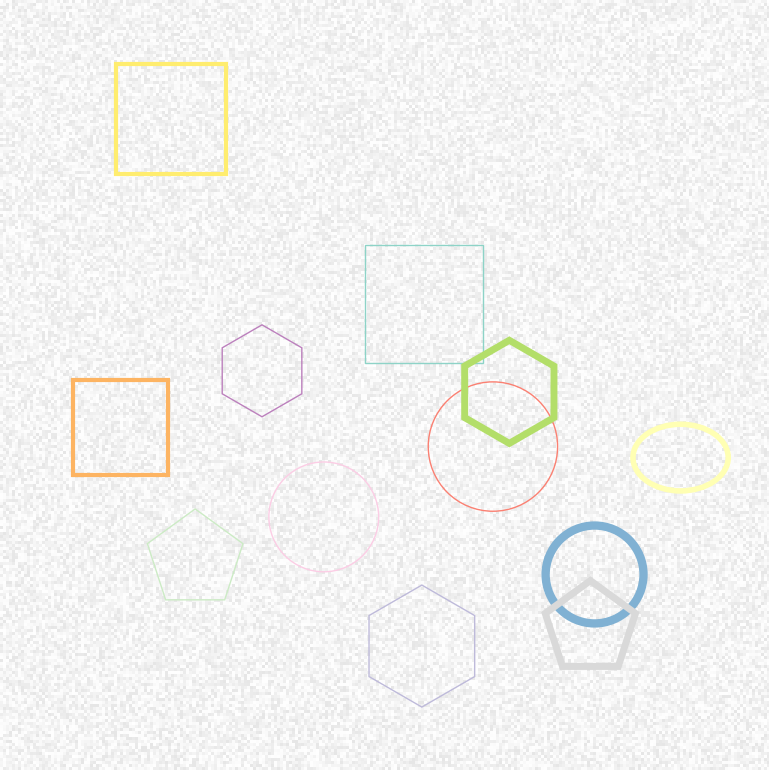[{"shape": "square", "thickness": 0.5, "radius": 0.38, "center": [0.551, 0.605]}, {"shape": "oval", "thickness": 2, "radius": 0.31, "center": [0.884, 0.406]}, {"shape": "hexagon", "thickness": 0.5, "radius": 0.4, "center": [0.548, 0.161]}, {"shape": "circle", "thickness": 0.5, "radius": 0.42, "center": [0.64, 0.42]}, {"shape": "circle", "thickness": 3, "radius": 0.32, "center": [0.772, 0.254]}, {"shape": "square", "thickness": 1.5, "radius": 0.31, "center": [0.157, 0.445]}, {"shape": "hexagon", "thickness": 2.5, "radius": 0.33, "center": [0.661, 0.491]}, {"shape": "circle", "thickness": 0.5, "radius": 0.36, "center": [0.42, 0.329]}, {"shape": "pentagon", "thickness": 2.5, "radius": 0.31, "center": [0.767, 0.184]}, {"shape": "hexagon", "thickness": 0.5, "radius": 0.3, "center": [0.34, 0.518]}, {"shape": "pentagon", "thickness": 0.5, "radius": 0.33, "center": [0.253, 0.274]}, {"shape": "square", "thickness": 1.5, "radius": 0.36, "center": [0.222, 0.845]}]